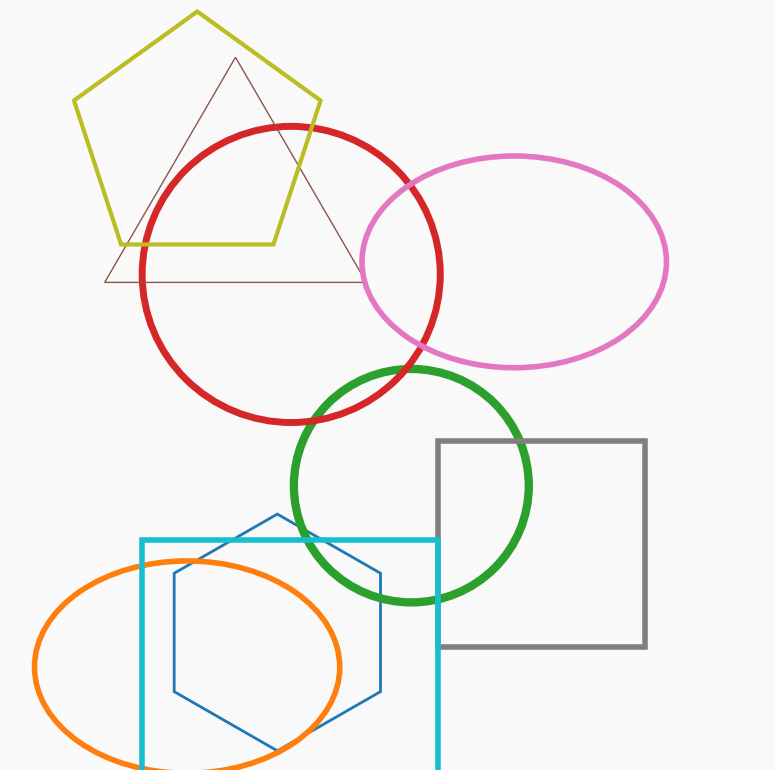[{"shape": "hexagon", "thickness": 1, "radius": 0.77, "center": [0.358, 0.179]}, {"shape": "oval", "thickness": 2, "radius": 0.98, "center": [0.241, 0.134]}, {"shape": "circle", "thickness": 3, "radius": 0.76, "center": [0.531, 0.369]}, {"shape": "circle", "thickness": 2.5, "radius": 0.96, "center": [0.376, 0.644]}, {"shape": "triangle", "thickness": 0.5, "radius": 0.97, "center": [0.304, 0.731]}, {"shape": "oval", "thickness": 2, "radius": 0.98, "center": [0.664, 0.66]}, {"shape": "square", "thickness": 2, "radius": 0.67, "center": [0.699, 0.293]}, {"shape": "pentagon", "thickness": 1.5, "radius": 0.84, "center": [0.255, 0.818]}, {"shape": "square", "thickness": 2, "radius": 0.96, "center": [0.375, 0.108]}]